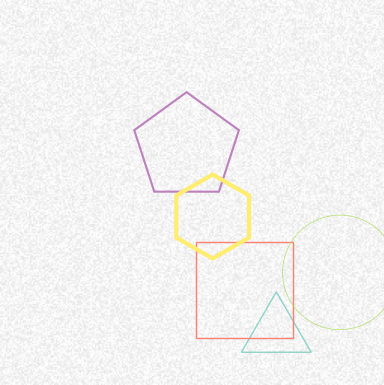[{"shape": "triangle", "thickness": 1, "radius": 0.52, "center": [0.718, 0.137]}, {"shape": "square", "thickness": 1, "radius": 0.63, "center": [0.635, 0.247]}, {"shape": "circle", "thickness": 0.5, "radius": 0.74, "center": [0.883, 0.292]}, {"shape": "pentagon", "thickness": 1.5, "radius": 0.71, "center": [0.485, 0.618]}, {"shape": "hexagon", "thickness": 3, "radius": 0.55, "center": [0.552, 0.438]}]